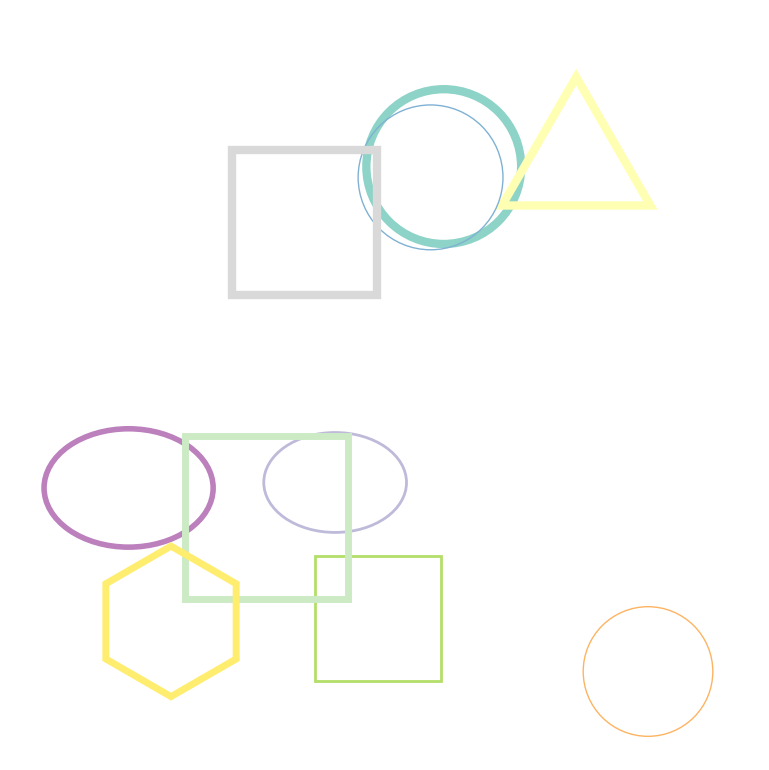[{"shape": "circle", "thickness": 3, "radius": 0.5, "center": [0.576, 0.784]}, {"shape": "triangle", "thickness": 3, "radius": 0.56, "center": [0.748, 0.789]}, {"shape": "oval", "thickness": 1, "radius": 0.46, "center": [0.435, 0.373]}, {"shape": "circle", "thickness": 0.5, "radius": 0.47, "center": [0.559, 0.77]}, {"shape": "circle", "thickness": 0.5, "radius": 0.42, "center": [0.842, 0.128]}, {"shape": "square", "thickness": 1, "radius": 0.41, "center": [0.491, 0.197]}, {"shape": "square", "thickness": 3, "radius": 0.47, "center": [0.395, 0.711]}, {"shape": "oval", "thickness": 2, "radius": 0.55, "center": [0.167, 0.366]}, {"shape": "square", "thickness": 2.5, "radius": 0.53, "center": [0.347, 0.327]}, {"shape": "hexagon", "thickness": 2.5, "radius": 0.49, "center": [0.222, 0.193]}]